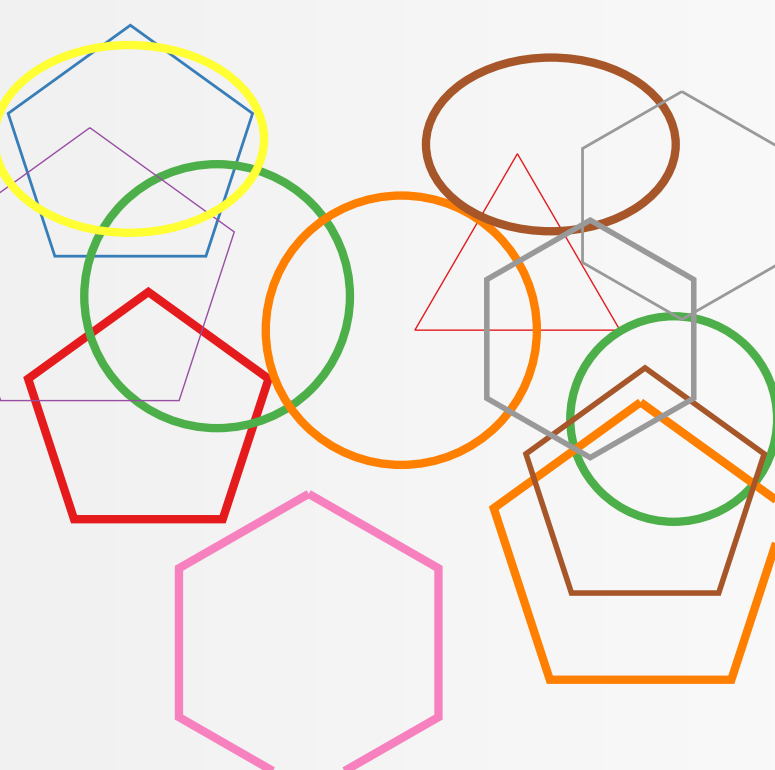[{"shape": "triangle", "thickness": 0.5, "radius": 0.76, "center": [0.668, 0.648]}, {"shape": "pentagon", "thickness": 3, "radius": 0.82, "center": [0.191, 0.458]}, {"shape": "pentagon", "thickness": 1, "radius": 0.83, "center": [0.168, 0.801]}, {"shape": "circle", "thickness": 3, "radius": 0.67, "center": [0.869, 0.456]}, {"shape": "circle", "thickness": 3, "radius": 0.86, "center": [0.28, 0.615]}, {"shape": "pentagon", "thickness": 0.5, "radius": 0.98, "center": [0.116, 0.638]}, {"shape": "pentagon", "thickness": 3, "radius": 1.0, "center": [0.827, 0.278]}, {"shape": "circle", "thickness": 3, "radius": 0.87, "center": [0.518, 0.571]}, {"shape": "oval", "thickness": 3, "radius": 0.87, "center": [0.167, 0.82]}, {"shape": "oval", "thickness": 3, "radius": 0.81, "center": [0.711, 0.812]}, {"shape": "pentagon", "thickness": 2, "radius": 0.81, "center": [0.832, 0.361]}, {"shape": "hexagon", "thickness": 3, "radius": 0.97, "center": [0.398, 0.165]}, {"shape": "hexagon", "thickness": 1, "radius": 0.74, "center": [0.88, 0.733]}, {"shape": "hexagon", "thickness": 2, "radius": 0.77, "center": [0.762, 0.56]}]